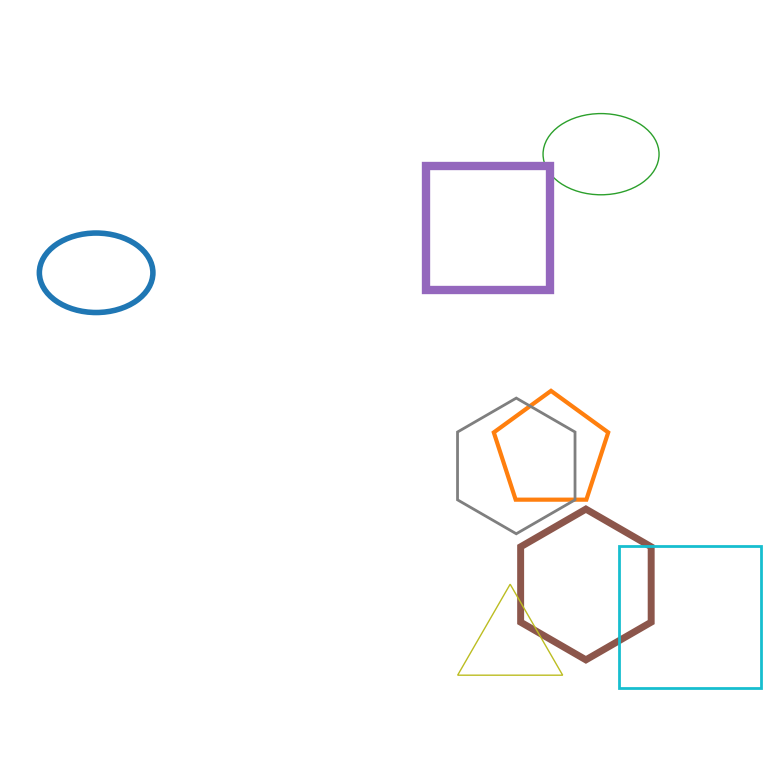[{"shape": "oval", "thickness": 2, "radius": 0.37, "center": [0.125, 0.646]}, {"shape": "pentagon", "thickness": 1.5, "radius": 0.39, "center": [0.716, 0.414]}, {"shape": "oval", "thickness": 0.5, "radius": 0.38, "center": [0.781, 0.8]}, {"shape": "square", "thickness": 3, "radius": 0.4, "center": [0.634, 0.704]}, {"shape": "hexagon", "thickness": 2.5, "radius": 0.49, "center": [0.761, 0.241]}, {"shape": "hexagon", "thickness": 1, "radius": 0.44, "center": [0.67, 0.395]}, {"shape": "triangle", "thickness": 0.5, "radius": 0.39, "center": [0.663, 0.163]}, {"shape": "square", "thickness": 1, "radius": 0.46, "center": [0.896, 0.199]}]